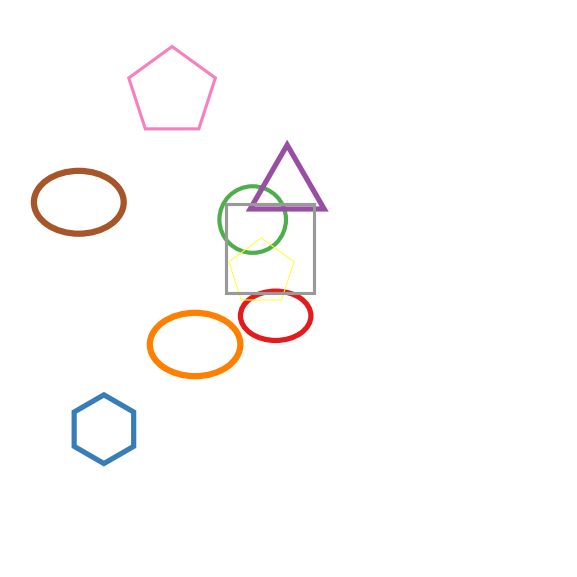[{"shape": "oval", "thickness": 2.5, "radius": 0.31, "center": [0.477, 0.452]}, {"shape": "hexagon", "thickness": 2.5, "radius": 0.3, "center": [0.18, 0.256]}, {"shape": "circle", "thickness": 2, "radius": 0.29, "center": [0.438, 0.619]}, {"shape": "triangle", "thickness": 2.5, "radius": 0.37, "center": [0.497, 0.674]}, {"shape": "oval", "thickness": 3, "radius": 0.39, "center": [0.338, 0.403]}, {"shape": "pentagon", "thickness": 0.5, "radius": 0.3, "center": [0.453, 0.528]}, {"shape": "oval", "thickness": 3, "radius": 0.39, "center": [0.136, 0.649]}, {"shape": "pentagon", "thickness": 1.5, "radius": 0.39, "center": [0.298, 0.84]}, {"shape": "square", "thickness": 1.5, "radius": 0.38, "center": [0.468, 0.569]}]